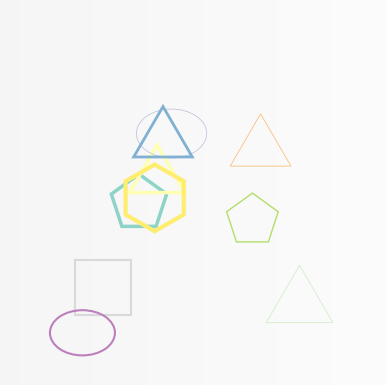[{"shape": "pentagon", "thickness": 2.5, "radius": 0.38, "center": [0.359, 0.473]}, {"shape": "triangle", "thickness": 2.5, "radius": 0.41, "center": [0.406, 0.541]}, {"shape": "oval", "thickness": 0.5, "radius": 0.45, "center": [0.443, 0.653]}, {"shape": "triangle", "thickness": 2, "radius": 0.44, "center": [0.421, 0.636]}, {"shape": "triangle", "thickness": 0.5, "radius": 0.45, "center": [0.672, 0.614]}, {"shape": "pentagon", "thickness": 1, "radius": 0.35, "center": [0.651, 0.428]}, {"shape": "square", "thickness": 1.5, "radius": 0.36, "center": [0.266, 0.252]}, {"shape": "oval", "thickness": 1.5, "radius": 0.42, "center": [0.213, 0.136]}, {"shape": "triangle", "thickness": 0.5, "radius": 0.5, "center": [0.773, 0.212]}, {"shape": "hexagon", "thickness": 3, "radius": 0.43, "center": [0.399, 0.486]}]